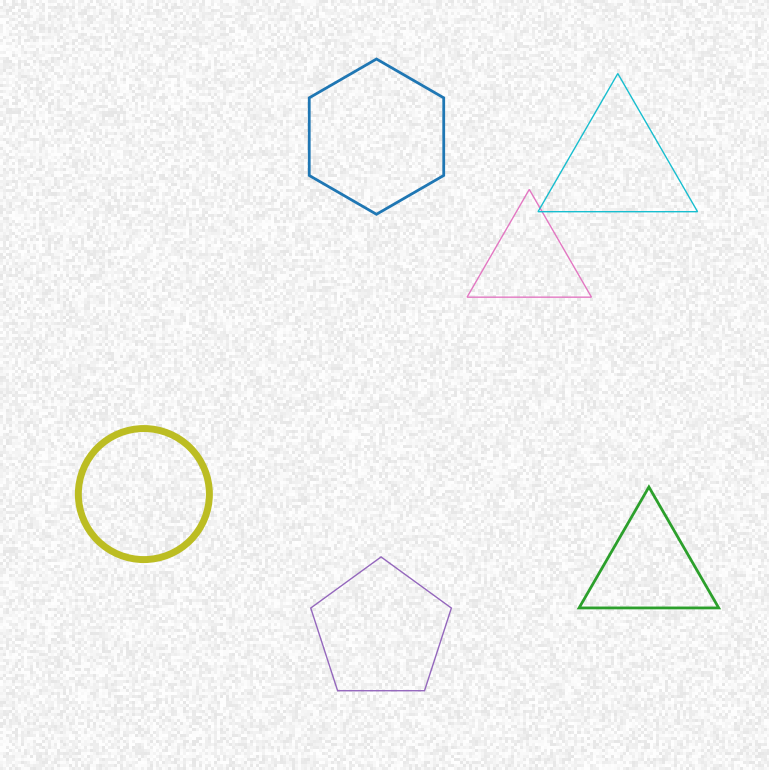[{"shape": "hexagon", "thickness": 1, "radius": 0.5, "center": [0.489, 0.823]}, {"shape": "triangle", "thickness": 1, "radius": 0.52, "center": [0.843, 0.263]}, {"shape": "pentagon", "thickness": 0.5, "radius": 0.48, "center": [0.495, 0.181]}, {"shape": "triangle", "thickness": 0.5, "radius": 0.47, "center": [0.687, 0.661]}, {"shape": "circle", "thickness": 2.5, "radius": 0.43, "center": [0.187, 0.358]}, {"shape": "triangle", "thickness": 0.5, "radius": 0.6, "center": [0.802, 0.785]}]